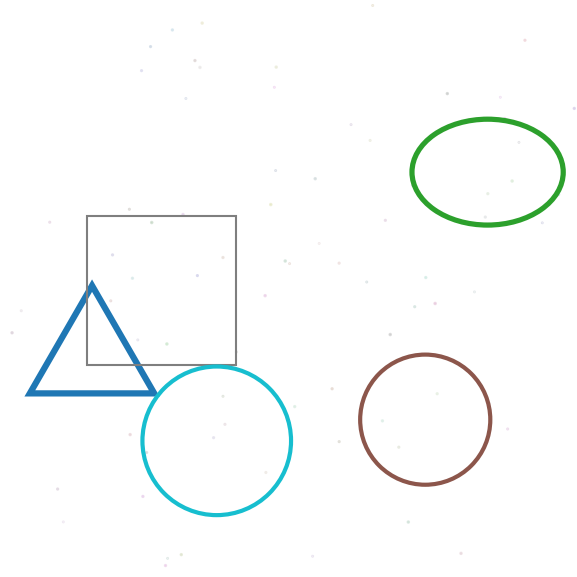[{"shape": "triangle", "thickness": 3, "radius": 0.62, "center": [0.159, 0.38]}, {"shape": "oval", "thickness": 2.5, "radius": 0.65, "center": [0.844, 0.701]}, {"shape": "circle", "thickness": 2, "radius": 0.56, "center": [0.736, 0.272]}, {"shape": "square", "thickness": 1, "radius": 0.65, "center": [0.279, 0.496]}, {"shape": "circle", "thickness": 2, "radius": 0.64, "center": [0.375, 0.236]}]